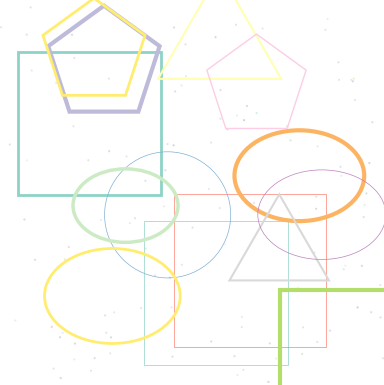[{"shape": "square", "thickness": 2, "radius": 0.93, "center": [0.231, 0.679]}, {"shape": "square", "thickness": 0.5, "radius": 0.94, "center": [0.56, 0.238]}, {"shape": "triangle", "thickness": 1.5, "radius": 0.92, "center": [0.571, 0.888]}, {"shape": "pentagon", "thickness": 3, "radius": 0.76, "center": [0.27, 0.833]}, {"shape": "square", "thickness": 0.5, "radius": 0.99, "center": [0.649, 0.298]}, {"shape": "circle", "thickness": 0.5, "radius": 0.82, "center": [0.435, 0.442]}, {"shape": "oval", "thickness": 3, "radius": 0.84, "center": [0.778, 0.544]}, {"shape": "square", "thickness": 3, "radius": 0.71, "center": [0.869, 0.106]}, {"shape": "pentagon", "thickness": 1, "radius": 0.68, "center": [0.666, 0.776]}, {"shape": "triangle", "thickness": 1.5, "radius": 0.75, "center": [0.725, 0.346]}, {"shape": "oval", "thickness": 0.5, "radius": 0.83, "center": [0.836, 0.442]}, {"shape": "oval", "thickness": 2.5, "radius": 0.68, "center": [0.326, 0.466]}, {"shape": "pentagon", "thickness": 2, "radius": 0.7, "center": [0.244, 0.865]}, {"shape": "oval", "thickness": 2, "radius": 0.88, "center": [0.292, 0.231]}]